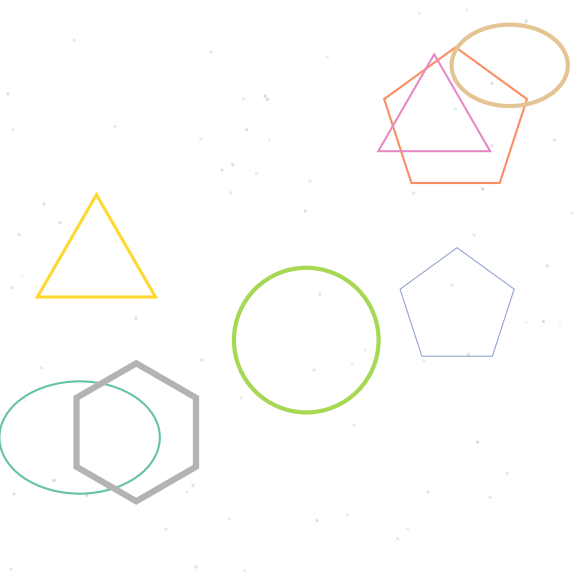[{"shape": "oval", "thickness": 1, "radius": 0.69, "center": [0.138, 0.242]}, {"shape": "pentagon", "thickness": 1, "radius": 0.65, "center": [0.789, 0.787]}, {"shape": "pentagon", "thickness": 0.5, "radius": 0.52, "center": [0.792, 0.466]}, {"shape": "triangle", "thickness": 1, "radius": 0.56, "center": [0.752, 0.793]}, {"shape": "circle", "thickness": 2, "radius": 0.63, "center": [0.53, 0.41]}, {"shape": "triangle", "thickness": 1.5, "radius": 0.59, "center": [0.167, 0.544]}, {"shape": "oval", "thickness": 2, "radius": 0.5, "center": [0.883, 0.886]}, {"shape": "hexagon", "thickness": 3, "radius": 0.6, "center": [0.236, 0.251]}]